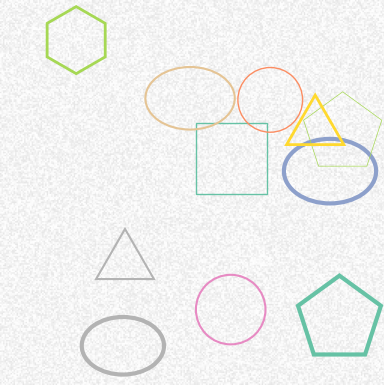[{"shape": "pentagon", "thickness": 3, "radius": 0.57, "center": [0.882, 0.171]}, {"shape": "square", "thickness": 1, "radius": 0.46, "center": [0.601, 0.588]}, {"shape": "circle", "thickness": 1, "radius": 0.42, "center": [0.702, 0.741]}, {"shape": "oval", "thickness": 3, "radius": 0.6, "center": [0.857, 0.555]}, {"shape": "circle", "thickness": 1.5, "radius": 0.45, "center": [0.599, 0.196]}, {"shape": "pentagon", "thickness": 0.5, "radius": 0.53, "center": [0.89, 0.655]}, {"shape": "hexagon", "thickness": 2, "radius": 0.44, "center": [0.198, 0.896]}, {"shape": "triangle", "thickness": 2, "radius": 0.43, "center": [0.819, 0.667]}, {"shape": "oval", "thickness": 1.5, "radius": 0.58, "center": [0.494, 0.745]}, {"shape": "triangle", "thickness": 1.5, "radius": 0.43, "center": [0.325, 0.319]}, {"shape": "oval", "thickness": 3, "radius": 0.53, "center": [0.319, 0.102]}]